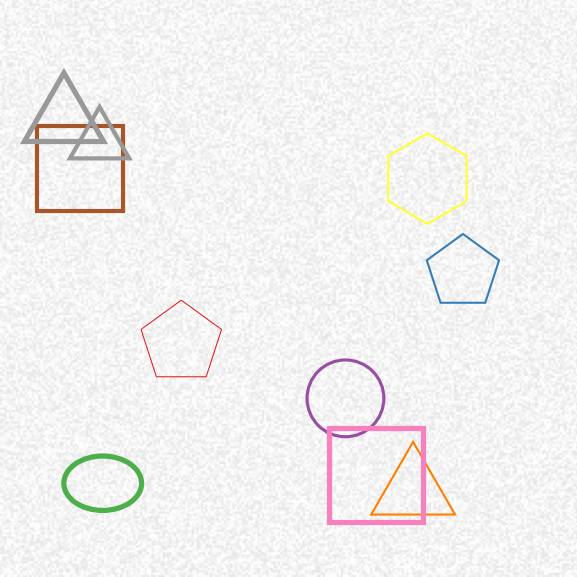[{"shape": "pentagon", "thickness": 0.5, "radius": 0.37, "center": [0.314, 0.406]}, {"shape": "pentagon", "thickness": 1, "radius": 0.33, "center": [0.802, 0.528]}, {"shape": "oval", "thickness": 2.5, "radius": 0.34, "center": [0.178, 0.162]}, {"shape": "circle", "thickness": 1.5, "radius": 0.33, "center": [0.598, 0.309]}, {"shape": "triangle", "thickness": 1, "radius": 0.42, "center": [0.715, 0.15]}, {"shape": "hexagon", "thickness": 1, "radius": 0.39, "center": [0.74, 0.69]}, {"shape": "square", "thickness": 2, "radius": 0.37, "center": [0.139, 0.707]}, {"shape": "square", "thickness": 2.5, "radius": 0.41, "center": [0.651, 0.177]}, {"shape": "triangle", "thickness": 2, "radius": 0.3, "center": [0.172, 0.755]}, {"shape": "triangle", "thickness": 2.5, "radius": 0.4, "center": [0.111, 0.794]}]